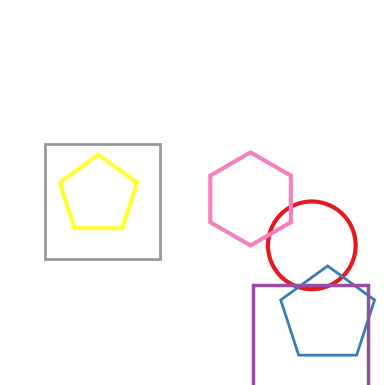[{"shape": "circle", "thickness": 3, "radius": 0.57, "center": [0.81, 0.363]}, {"shape": "pentagon", "thickness": 2, "radius": 0.64, "center": [0.851, 0.181]}, {"shape": "square", "thickness": 2.5, "radius": 0.74, "center": [0.806, 0.11]}, {"shape": "pentagon", "thickness": 3, "radius": 0.53, "center": [0.256, 0.493]}, {"shape": "hexagon", "thickness": 3, "radius": 0.6, "center": [0.651, 0.483]}, {"shape": "square", "thickness": 2, "radius": 0.75, "center": [0.266, 0.476]}]